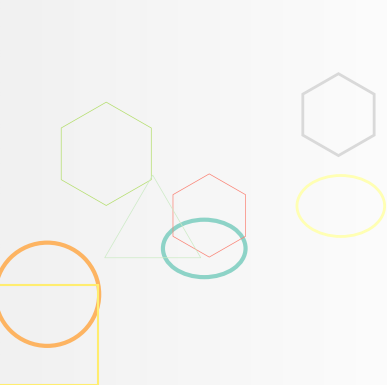[{"shape": "oval", "thickness": 3, "radius": 0.53, "center": [0.527, 0.355]}, {"shape": "oval", "thickness": 2, "radius": 0.57, "center": [0.879, 0.465]}, {"shape": "hexagon", "thickness": 0.5, "radius": 0.54, "center": [0.54, 0.44]}, {"shape": "circle", "thickness": 3, "radius": 0.67, "center": [0.122, 0.236]}, {"shape": "hexagon", "thickness": 0.5, "radius": 0.67, "center": [0.274, 0.6]}, {"shape": "hexagon", "thickness": 2, "radius": 0.53, "center": [0.873, 0.702]}, {"shape": "triangle", "thickness": 0.5, "radius": 0.72, "center": [0.394, 0.402]}, {"shape": "square", "thickness": 1.5, "radius": 0.65, "center": [0.124, 0.13]}]